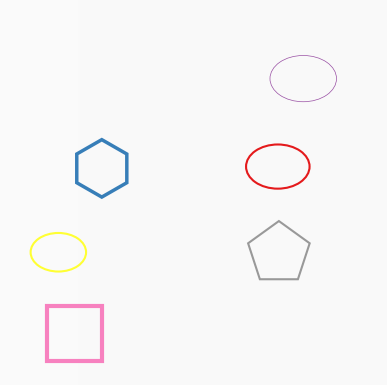[{"shape": "oval", "thickness": 1.5, "radius": 0.41, "center": [0.717, 0.567]}, {"shape": "hexagon", "thickness": 2.5, "radius": 0.37, "center": [0.263, 0.563]}, {"shape": "oval", "thickness": 0.5, "radius": 0.43, "center": [0.783, 0.796]}, {"shape": "oval", "thickness": 1.5, "radius": 0.36, "center": [0.151, 0.345]}, {"shape": "square", "thickness": 3, "radius": 0.35, "center": [0.192, 0.134]}, {"shape": "pentagon", "thickness": 1.5, "radius": 0.42, "center": [0.72, 0.342]}]